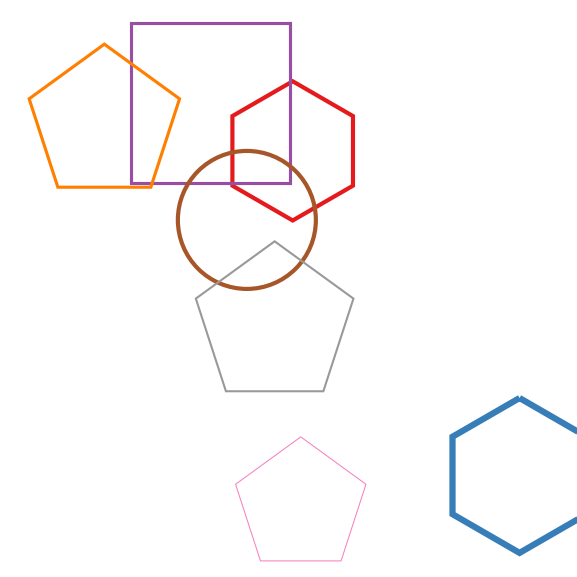[{"shape": "hexagon", "thickness": 2, "radius": 0.6, "center": [0.507, 0.738]}, {"shape": "hexagon", "thickness": 3, "radius": 0.67, "center": [0.9, 0.176]}, {"shape": "square", "thickness": 1.5, "radius": 0.69, "center": [0.365, 0.821]}, {"shape": "pentagon", "thickness": 1.5, "radius": 0.68, "center": [0.181, 0.786]}, {"shape": "circle", "thickness": 2, "radius": 0.6, "center": [0.427, 0.618]}, {"shape": "pentagon", "thickness": 0.5, "radius": 0.59, "center": [0.521, 0.124]}, {"shape": "pentagon", "thickness": 1, "radius": 0.72, "center": [0.476, 0.438]}]